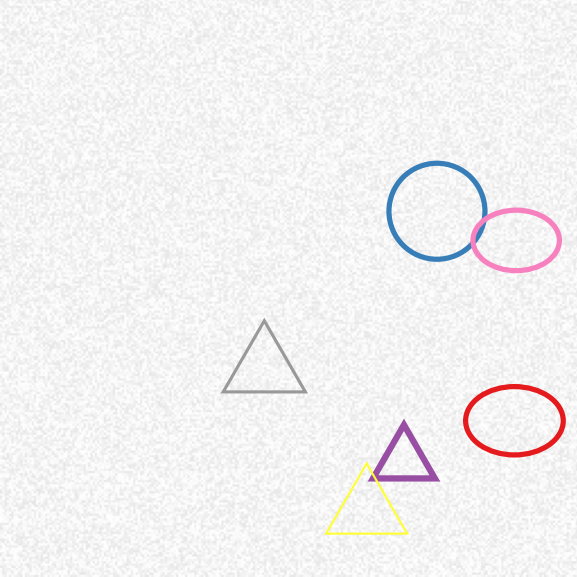[{"shape": "oval", "thickness": 2.5, "radius": 0.42, "center": [0.891, 0.271]}, {"shape": "circle", "thickness": 2.5, "radius": 0.42, "center": [0.757, 0.633]}, {"shape": "triangle", "thickness": 3, "radius": 0.31, "center": [0.699, 0.202]}, {"shape": "triangle", "thickness": 1, "radius": 0.4, "center": [0.635, 0.116]}, {"shape": "oval", "thickness": 2.5, "radius": 0.37, "center": [0.894, 0.583]}, {"shape": "triangle", "thickness": 1.5, "radius": 0.41, "center": [0.458, 0.362]}]